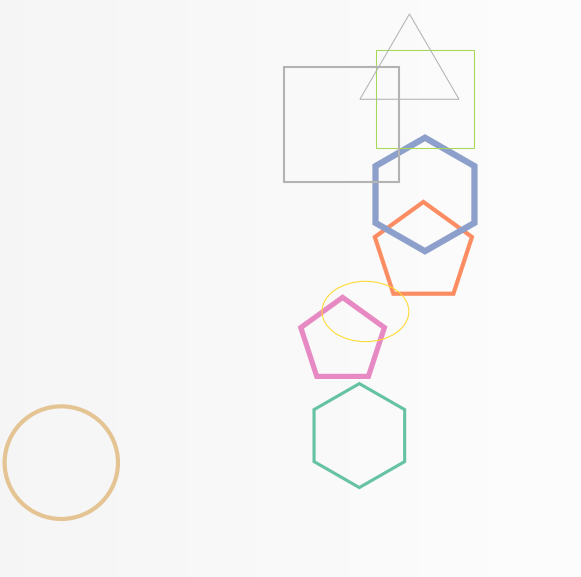[{"shape": "hexagon", "thickness": 1.5, "radius": 0.45, "center": [0.618, 0.245]}, {"shape": "pentagon", "thickness": 2, "radius": 0.44, "center": [0.728, 0.562]}, {"shape": "hexagon", "thickness": 3, "radius": 0.49, "center": [0.731, 0.662]}, {"shape": "pentagon", "thickness": 2.5, "radius": 0.38, "center": [0.589, 0.409]}, {"shape": "square", "thickness": 0.5, "radius": 0.42, "center": [0.731, 0.827]}, {"shape": "oval", "thickness": 0.5, "radius": 0.37, "center": [0.629, 0.46]}, {"shape": "circle", "thickness": 2, "radius": 0.49, "center": [0.105, 0.198]}, {"shape": "triangle", "thickness": 0.5, "radius": 0.49, "center": [0.704, 0.876]}, {"shape": "square", "thickness": 1, "radius": 0.49, "center": [0.588, 0.784]}]